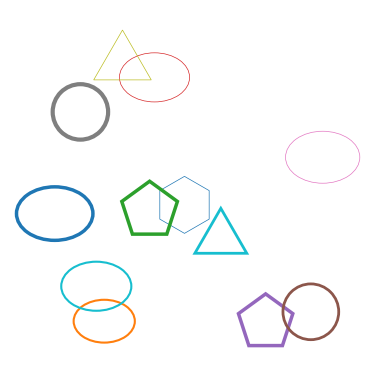[{"shape": "oval", "thickness": 2.5, "radius": 0.5, "center": [0.142, 0.445]}, {"shape": "hexagon", "thickness": 0.5, "radius": 0.37, "center": [0.479, 0.468]}, {"shape": "oval", "thickness": 1.5, "radius": 0.4, "center": [0.271, 0.166]}, {"shape": "pentagon", "thickness": 2.5, "radius": 0.38, "center": [0.389, 0.453]}, {"shape": "oval", "thickness": 0.5, "radius": 0.46, "center": [0.401, 0.799]}, {"shape": "pentagon", "thickness": 2.5, "radius": 0.37, "center": [0.69, 0.162]}, {"shape": "circle", "thickness": 2, "radius": 0.36, "center": [0.807, 0.19]}, {"shape": "oval", "thickness": 0.5, "radius": 0.48, "center": [0.838, 0.592]}, {"shape": "circle", "thickness": 3, "radius": 0.36, "center": [0.209, 0.709]}, {"shape": "triangle", "thickness": 0.5, "radius": 0.43, "center": [0.318, 0.836]}, {"shape": "oval", "thickness": 1.5, "radius": 0.46, "center": [0.25, 0.257]}, {"shape": "triangle", "thickness": 2, "radius": 0.39, "center": [0.574, 0.381]}]